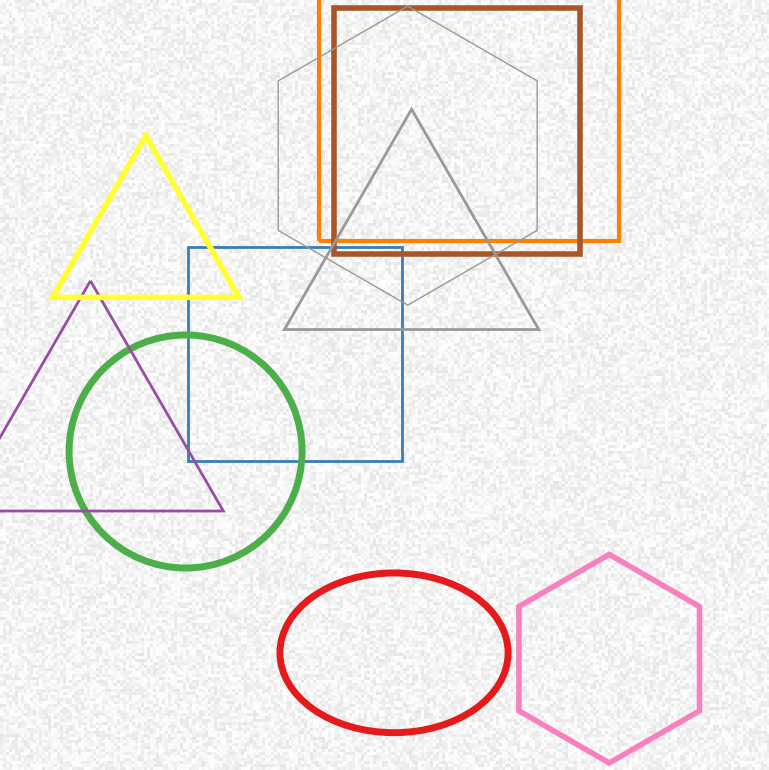[{"shape": "oval", "thickness": 2.5, "radius": 0.74, "center": [0.512, 0.152]}, {"shape": "square", "thickness": 1, "radius": 0.7, "center": [0.383, 0.54]}, {"shape": "circle", "thickness": 2.5, "radius": 0.76, "center": [0.241, 0.414]}, {"shape": "triangle", "thickness": 1, "radius": 1.0, "center": [0.117, 0.436]}, {"shape": "square", "thickness": 1.5, "radius": 0.97, "center": [0.61, 0.882]}, {"shape": "triangle", "thickness": 2, "radius": 0.7, "center": [0.189, 0.684]}, {"shape": "square", "thickness": 2, "radius": 0.8, "center": [0.593, 0.83]}, {"shape": "hexagon", "thickness": 2, "radius": 0.68, "center": [0.791, 0.145]}, {"shape": "hexagon", "thickness": 0.5, "radius": 0.97, "center": [0.529, 0.798]}, {"shape": "triangle", "thickness": 1, "radius": 0.95, "center": [0.535, 0.667]}]